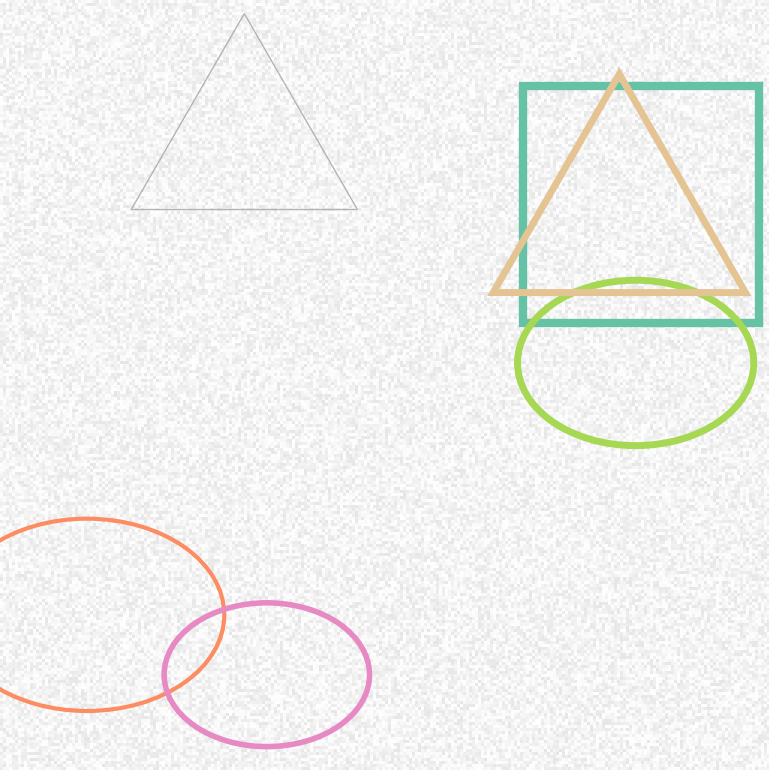[{"shape": "square", "thickness": 3, "radius": 0.77, "center": [0.832, 0.735]}, {"shape": "oval", "thickness": 1.5, "radius": 0.89, "center": [0.113, 0.202]}, {"shape": "oval", "thickness": 2, "radius": 0.67, "center": [0.347, 0.124]}, {"shape": "oval", "thickness": 2.5, "radius": 0.77, "center": [0.826, 0.529]}, {"shape": "triangle", "thickness": 2.5, "radius": 0.95, "center": [0.804, 0.715]}, {"shape": "triangle", "thickness": 0.5, "radius": 0.85, "center": [0.317, 0.813]}]